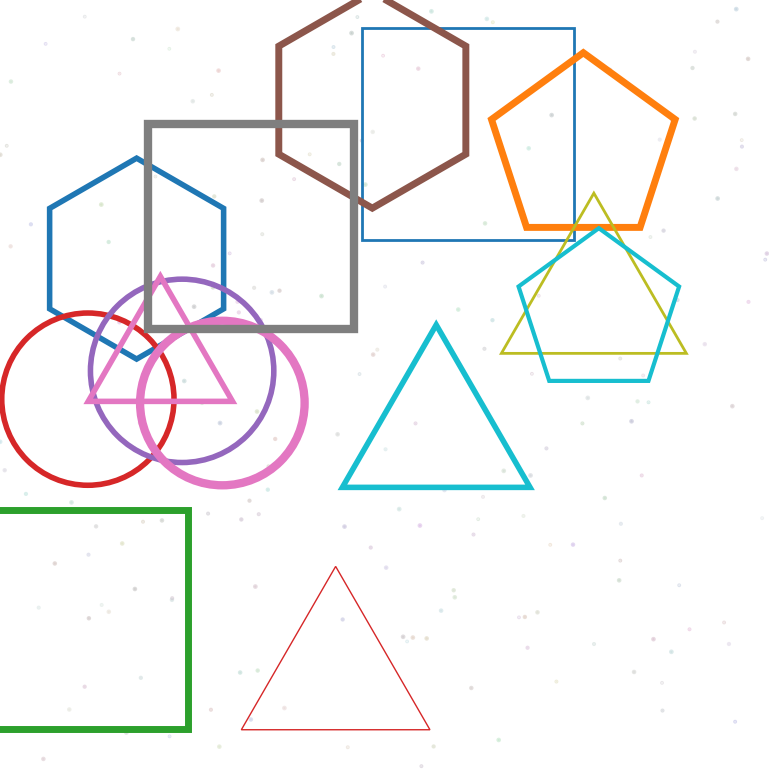[{"shape": "hexagon", "thickness": 2, "radius": 0.65, "center": [0.177, 0.664]}, {"shape": "square", "thickness": 1, "radius": 0.69, "center": [0.608, 0.826]}, {"shape": "pentagon", "thickness": 2.5, "radius": 0.63, "center": [0.758, 0.806]}, {"shape": "square", "thickness": 2.5, "radius": 0.71, "center": [0.102, 0.195]}, {"shape": "triangle", "thickness": 0.5, "radius": 0.71, "center": [0.436, 0.123]}, {"shape": "circle", "thickness": 2, "radius": 0.56, "center": [0.114, 0.482]}, {"shape": "circle", "thickness": 2, "radius": 0.6, "center": [0.237, 0.518]}, {"shape": "hexagon", "thickness": 2.5, "radius": 0.7, "center": [0.484, 0.87]}, {"shape": "triangle", "thickness": 2, "radius": 0.54, "center": [0.208, 0.533]}, {"shape": "circle", "thickness": 3, "radius": 0.53, "center": [0.289, 0.477]}, {"shape": "square", "thickness": 3, "radius": 0.67, "center": [0.326, 0.706]}, {"shape": "triangle", "thickness": 1, "radius": 0.69, "center": [0.771, 0.61]}, {"shape": "pentagon", "thickness": 1.5, "radius": 0.55, "center": [0.778, 0.594]}, {"shape": "triangle", "thickness": 2, "radius": 0.7, "center": [0.567, 0.437]}]